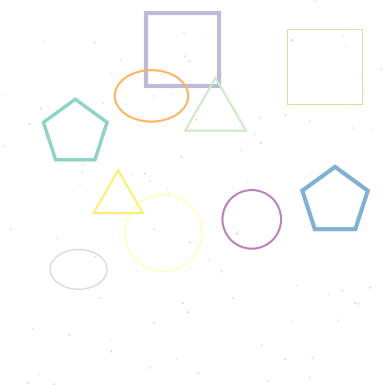[{"shape": "pentagon", "thickness": 2.5, "radius": 0.43, "center": [0.196, 0.655]}, {"shape": "circle", "thickness": 1, "radius": 0.5, "center": [0.425, 0.395]}, {"shape": "square", "thickness": 3, "radius": 0.47, "center": [0.474, 0.871]}, {"shape": "pentagon", "thickness": 3, "radius": 0.45, "center": [0.87, 0.477]}, {"shape": "oval", "thickness": 1.5, "radius": 0.48, "center": [0.393, 0.751]}, {"shape": "square", "thickness": 0.5, "radius": 0.49, "center": [0.843, 0.828]}, {"shape": "oval", "thickness": 1, "radius": 0.37, "center": [0.204, 0.3]}, {"shape": "circle", "thickness": 1.5, "radius": 0.38, "center": [0.654, 0.43]}, {"shape": "triangle", "thickness": 1.5, "radius": 0.46, "center": [0.56, 0.706]}, {"shape": "triangle", "thickness": 1.5, "radius": 0.37, "center": [0.307, 0.484]}]